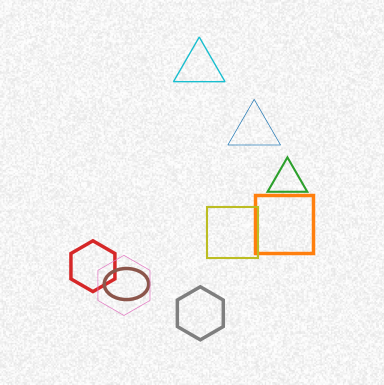[{"shape": "triangle", "thickness": 0.5, "radius": 0.4, "center": [0.66, 0.663]}, {"shape": "square", "thickness": 2.5, "radius": 0.38, "center": [0.737, 0.418]}, {"shape": "triangle", "thickness": 1.5, "radius": 0.3, "center": [0.747, 0.532]}, {"shape": "hexagon", "thickness": 2.5, "radius": 0.33, "center": [0.241, 0.309]}, {"shape": "oval", "thickness": 2.5, "radius": 0.29, "center": [0.328, 0.262]}, {"shape": "hexagon", "thickness": 0.5, "radius": 0.39, "center": [0.322, 0.259]}, {"shape": "hexagon", "thickness": 2.5, "radius": 0.34, "center": [0.52, 0.186]}, {"shape": "square", "thickness": 1.5, "radius": 0.33, "center": [0.603, 0.395]}, {"shape": "triangle", "thickness": 1, "radius": 0.39, "center": [0.518, 0.827]}]